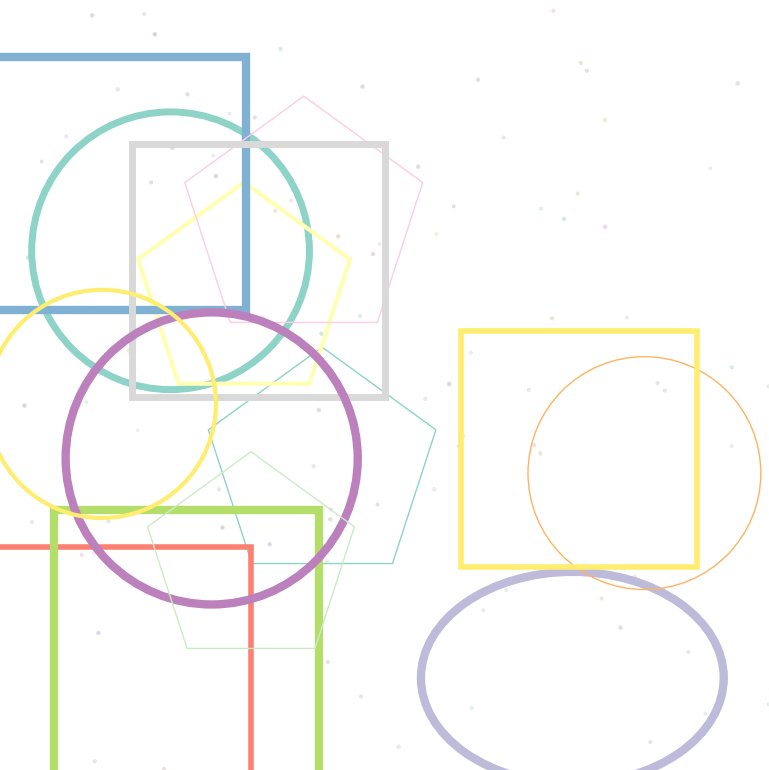[{"shape": "pentagon", "thickness": 0.5, "radius": 0.78, "center": [0.418, 0.394]}, {"shape": "circle", "thickness": 2.5, "radius": 0.9, "center": [0.222, 0.674]}, {"shape": "pentagon", "thickness": 1.5, "radius": 0.72, "center": [0.317, 0.619]}, {"shape": "oval", "thickness": 3, "radius": 0.98, "center": [0.743, 0.12]}, {"shape": "square", "thickness": 2, "radius": 0.91, "center": [0.144, 0.107]}, {"shape": "square", "thickness": 3, "radius": 0.82, "center": [0.154, 0.761]}, {"shape": "circle", "thickness": 0.5, "radius": 0.76, "center": [0.837, 0.386]}, {"shape": "square", "thickness": 3, "radius": 0.86, "center": [0.242, 0.166]}, {"shape": "pentagon", "thickness": 0.5, "radius": 0.81, "center": [0.395, 0.713]}, {"shape": "square", "thickness": 2.5, "radius": 0.82, "center": [0.336, 0.649]}, {"shape": "circle", "thickness": 3, "radius": 0.95, "center": [0.275, 0.405]}, {"shape": "pentagon", "thickness": 0.5, "radius": 0.71, "center": [0.326, 0.272]}, {"shape": "square", "thickness": 2, "radius": 0.77, "center": [0.752, 0.417]}, {"shape": "circle", "thickness": 1.5, "radius": 0.74, "center": [0.132, 0.475]}]